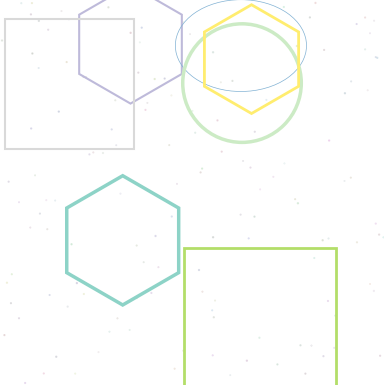[{"shape": "hexagon", "thickness": 2.5, "radius": 0.84, "center": [0.319, 0.376]}, {"shape": "hexagon", "thickness": 1.5, "radius": 0.77, "center": [0.339, 0.885]}, {"shape": "oval", "thickness": 0.5, "radius": 0.85, "center": [0.626, 0.882]}, {"shape": "square", "thickness": 2, "radius": 0.98, "center": [0.675, 0.159]}, {"shape": "square", "thickness": 1.5, "radius": 0.84, "center": [0.18, 0.782]}, {"shape": "circle", "thickness": 2.5, "radius": 0.77, "center": [0.629, 0.784]}, {"shape": "hexagon", "thickness": 2, "radius": 0.71, "center": [0.653, 0.846]}]